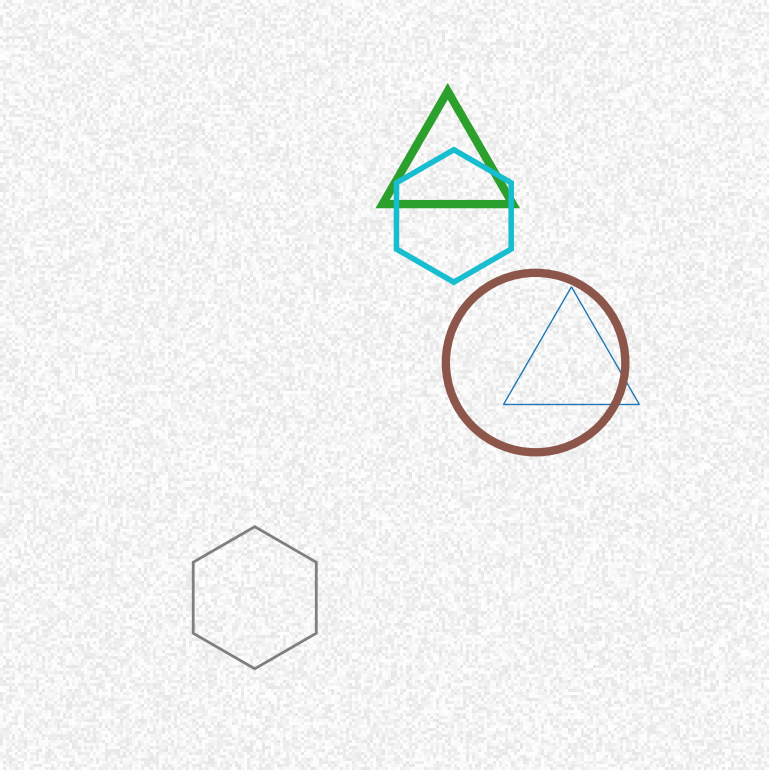[{"shape": "triangle", "thickness": 0.5, "radius": 0.51, "center": [0.742, 0.526]}, {"shape": "triangle", "thickness": 3, "radius": 0.49, "center": [0.581, 0.784]}, {"shape": "circle", "thickness": 3, "radius": 0.58, "center": [0.696, 0.529]}, {"shape": "hexagon", "thickness": 1, "radius": 0.46, "center": [0.331, 0.224]}, {"shape": "hexagon", "thickness": 2, "radius": 0.43, "center": [0.589, 0.72]}]